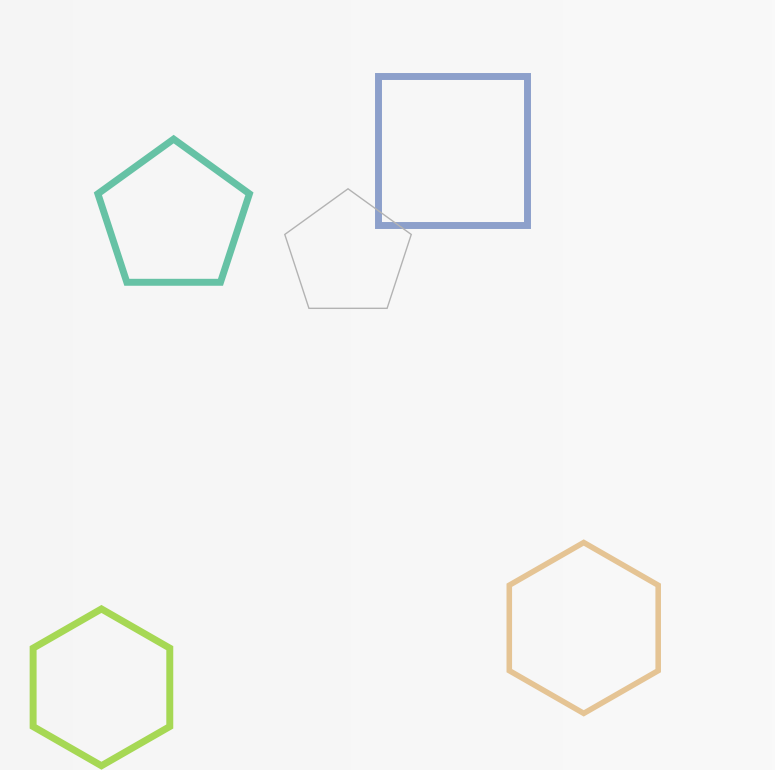[{"shape": "pentagon", "thickness": 2.5, "radius": 0.51, "center": [0.224, 0.717]}, {"shape": "square", "thickness": 2.5, "radius": 0.48, "center": [0.584, 0.805]}, {"shape": "hexagon", "thickness": 2.5, "radius": 0.51, "center": [0.131, 0.107]}, {"shape": "hexagon", "thickness": 2, "radius": 0.55, "center": [0.753, 0.184]}, {"shape": "pentagon", "thickness": 0.5, "radius": 0.43, "center": [0.449, 0.669]}]